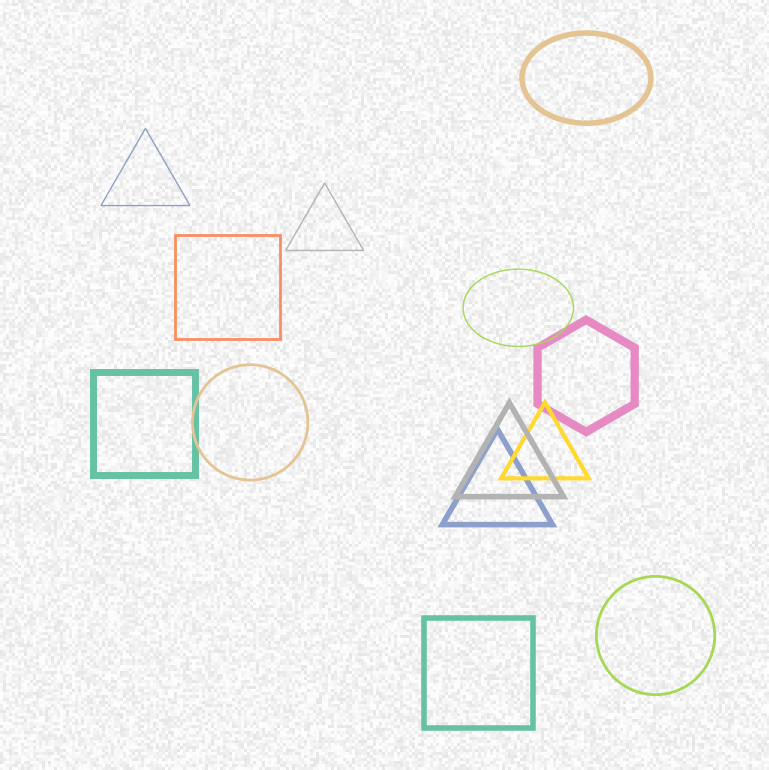[{"shape": "square", "thickness": 2.5, "radius": 0.33, "center": [0.187, 0.45]}, {"shape": "square", "thickness": 2, "radius": 0.36, "center": [0.621, 0.126]}, {"shape": "square", "thickness": 1, "radius": 0.34, "center": [0.296, 0.627]}, {"shape": "triangle", "thickness": 2, "radius": 0.41, "center": [0.646, 0.36]}, {"shape": "triangle", "thickness": 0.5, "radius": 0.33, "center": [0.189, 0.766]}, {"shape": "hexagon", "thickness": 3, "radius": 0.36, "center": [0.761, 0.512]}, {"shape": "oval", "thickness": 0.5, "radius": 0.36, "center": [0.673, 0.6]}, {"shape": "circle", "thickness": 1, "radius": 0.38, "center": [0.851, 0.175]}, {"shape": "triangle", "thickness": 1.5, "radius": 0.33, "center": [0.708, 0.412]}, {"shape": "oval", "thickness": 2, "radius": 0.42, "center": [0.762, 0.899]}, {"shape": "circle", "thickness": 1, "radius": 0.37, "center": [0.325, 0.451]}, {"shape": "triangle", "thickness": 2, "radius": 0.41, "center": [0.662, 0.396]}, {"shape": "triangle", "thickness": 0.5, "radius": 0.29, "center": [0.422, 0.704]}]